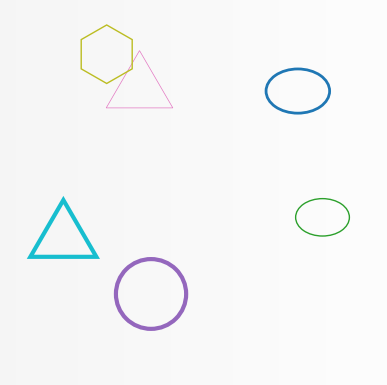[{"shape": "oval", "thickness": 2, "radius": 0.41, "center": [0.769, 0.763]}, {"shape": "oval", "thickness": 1, "radius": 0.35, "center": [0.832, 0.436]}, {"shape": "circle", "thickness": 3, "radius": 0.45, "center": [0.39, 0.236]}, {"shape": "triangle", "thickness": 0.5, "radius": 0.5, "center": [0.36, 0.769]}, {"shape": "hexagon", "thickness": 1, "radius": 0.38, "center": [0.275, 0.859]}, {"shape": "triangle", "thickness": 3, "radius": 0.49, "center": [0.164, 0.382]}]